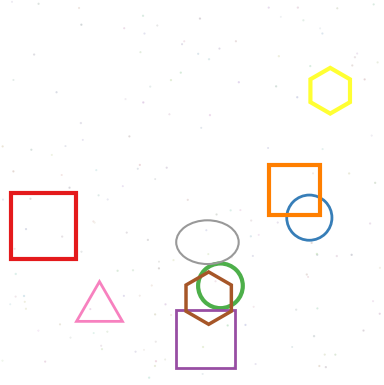[{"shape": "square", "thickness": 3, "radius": 0.43, "center": [0.113, 0.413]}, {"shape": "circle", "thickness": 2, "radius": 0.29, "center": [0.803, 0.435]}, {"shape": "circle", "thickness": 3, "radius": 0.29, "center": [0.573, 0.258]}, {"shape": "square", "thickness": 2, "radius": 0.38, "center": [0.533, 0.12]}, {"shape": "square", "thickness": 3, "radius": 0.33, "center": [0.765, 0.506]}, {"shape": "hexagon", "thickness": 3, "radius": 0.3, "center": [0.858, 0.764]}, {"shape": "hexagon", "thickness": 2.5, "radius": 0.34, "center": [0.542, 0.226]}, {"shape": "triangle", "thickness": 2, "radius": 0.34, "center": [0.258, 0.2]}, {"shape": "oval", "thickness": 1.5, "radius": 0.41, "center": [0.539, 0.371]}]